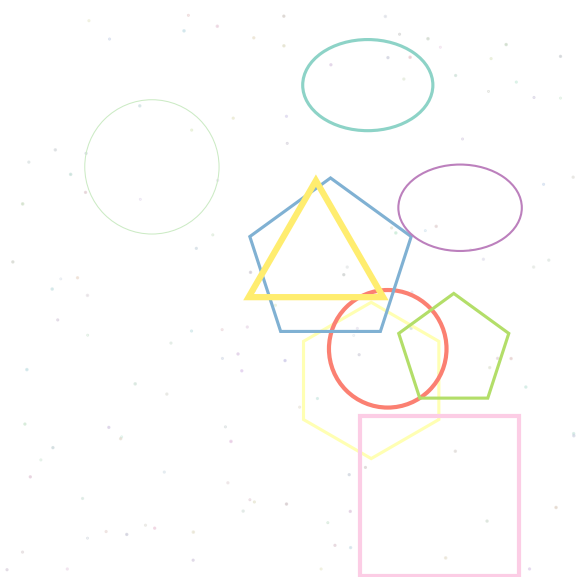[{"shape": "oval", "thickness": 1.5, "radius": 0.56, "center": [0.637, 0.852]}, {"shape": "hexagon", "thickness": 1.5, "radius": 0.68, "center": [0.643, 0.34]}, {"shape": "circle", "thickness": 2, "radius": 0.51, "center": [0.671, 0.395]}, {"shape": "pentagon", "thickness": 1.5, "radius": 0.73, "center": [0.572, 0.544]}, {"shape": "pentagon", "thickness": 1.5, "radius": 0.5, "center": [0.786, 0.391]}, {"shape": "square", "thickness": 2, "radius": 0.69, "center": [0.761, 0.14]}, {"shape": "oval", "thickness": 1, "radius": 0.53, "center": [0.797, 0.639]}, {"shape": "circle", "thickness": 0.5, "radius": 0.58, "center": [0.263, 0.71]}, {"shape": "triangle", "thickness": 3, "radius": 0.67, "center": [0.547, 0.552]}]